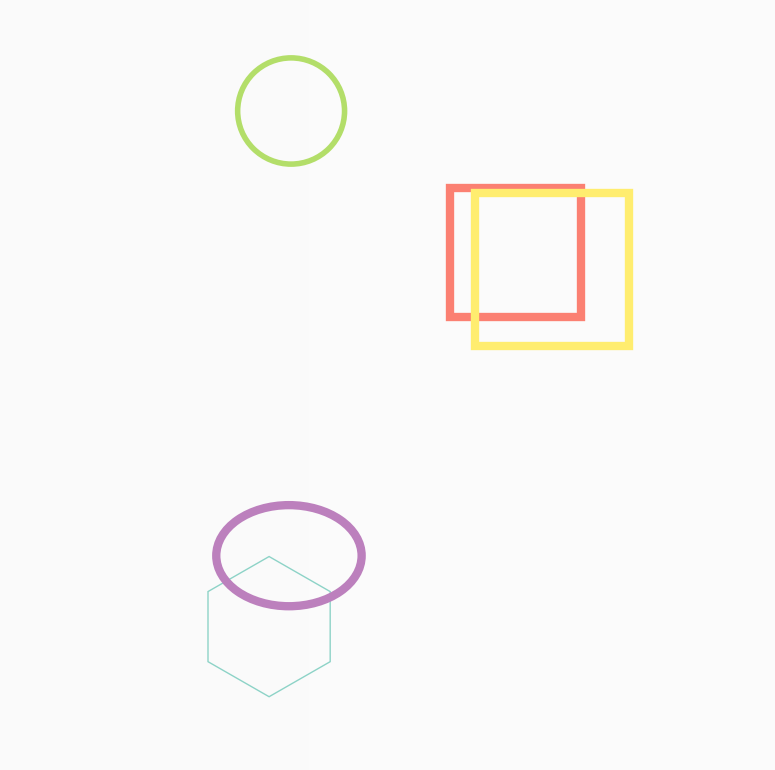[{"shape": "hexagon", "thickness": 0.5, "radius": 0.46, "center": [0.347, 0.186]}, {"shape": "square", "thickness": 3, "radius": 0.42, "center": [0.665, 0.672]}, {"shape": "circle", "thickness": 2, "radius": 0.34, "center": [0.376, 0.856]}, {"shape": "oval", "thickness": 3, "radius": 0.47, "center": [0.373, 0.278]}, {"shape": "square", "thickness": 3, "radius": 0.5, "center": [0.712, 0.65]}]